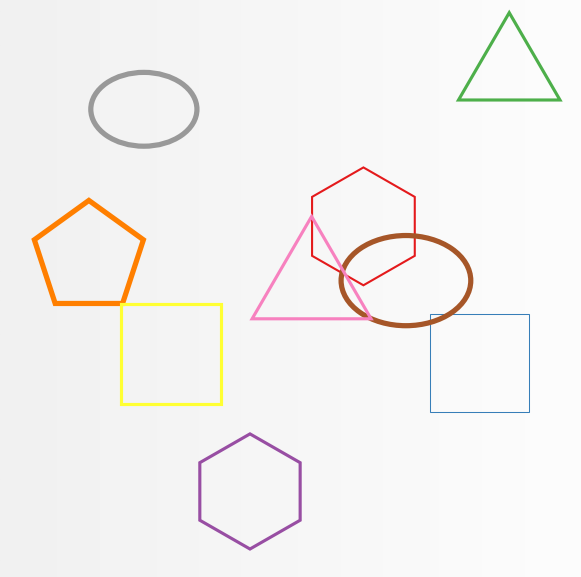[{"shape": "hexagon", "thickness": 1, "radius": 0.51, "center": [0.625, 0.607]}, {"shape": "square", "thickness": 0.5, "radius": 0.42, "center": [0.825, 0.371]}, {"shape": "triangle", "thickness": 1.5, "radius": 0.5, "center": [0.876, 0.876]}, {"shape": "hexagon", "thickness": 1.5, "radius": 0.5, "center": [0.43, 0.148]}, {"shape": "pentagon", "thickness": 2.5, "radius": 0.49, "center": [0.153, 0.553]}, {"shape": "square", "thickness": 1.5, "radius": 0.43, "center": [0.294, 0.386]}, {"shape": "oval", "thickness": 2.5, "radius": 0.56, "center": [0.698, 0.513]}, {"shape": "triangle", "thickness": 1.5, "radius": 0.59, "center": [0.536, 0.506]}, {"shape": "oval", "thickness": 2.5, "radius": 0.46, "center": [0.248, 0.81]}]